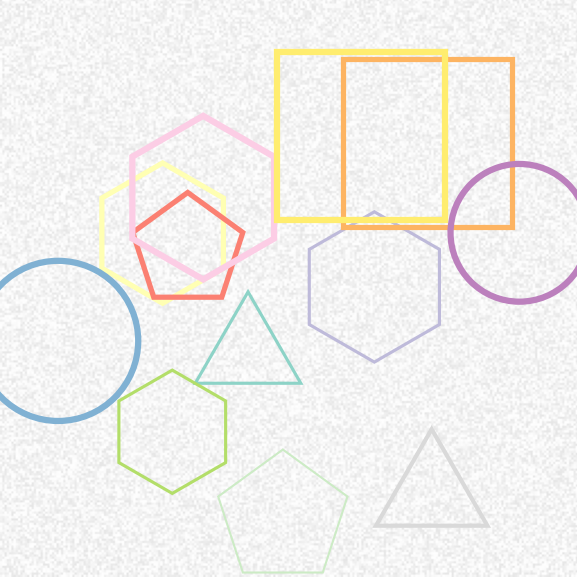[{"shape": "triangle", "thickness": 1.5, "radius": 0.53, "center": [0.43, 0.388]}, {"shape": "hexagon", "thickness": 2.5, "radius": 0.61, "center": [0.282, 0.595]}, {"shape": "hexagon", "thickness": 1.5, "radius": 0.65, "center": [0.648, 0.502]}, {"shape": "pentagon", "thickness": 2.5, "radius": 0.5, "center": [0.325, 0.566]}, {"shape": "circle", "thickness": 3, "radius": 0.69, "center": [0.101, 0.409]}, {"shape": "square", "thickness": 2.5, "radius": 0.73, "center": [0.74, 0.751]}, {"shape": "hexagon", "thickness": 1.5, "radius": 0.53, "center": [0.298, 0.251]}, {"shape": "hexagon", "thickness": 3, "radius": 0.71, "center": [0.352, 0.657]}, {"shape": "triangle", "thickness": 2, "radius": 0.56, "center": [0.748, 0.145]}, {"shape": "circle", "thickness": 3, "radius": 0.6, "center": [0.899, 0.596]}, {"shape": "pentagon", "thickness": 1, "radius": 0.59, "center": [0.49, 0.103]}, {"shape": "square", "thickness": 3, "radius": 0.73, "center": [0.624, 0.763]}]